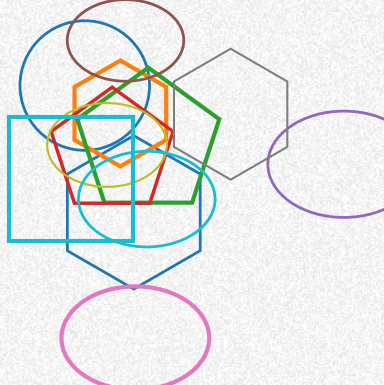[{"shape": "circle", "thickness": 2, "radius": 0.84, "center": [0.22, 0.778]}, {"shape": "hexagon", "thickness": 2, "radius": 1.0, "center": [0.347, 0.448]}, {"shape": "hexagon", "thickness": 3, "radius": 0.69, "center": [0.313, 0.705]}, {"shape": "pentagon", "thickness": 3, "radius": 0.97, "center": [0.385, 0.63]}, {"shape": "pentagon", "thickness": 2.5, "radius": 0.83, "center": [0.291, 0.607]}, {"shape": "oval", "thickness": 2, "radius": 0.99, "center": [0.893, 0.573]}, {"shape": "oval", "thickness": 2, "radius": 0.76, "center": [0.326, 0.895]}, {"shape": "oval", "thickness": 3, "radius": 0.96, "center": [0.352, 0.122]}, {"shape": "hexagon", "thickness": 1.5, "radius": 0.85, "center": [0.599, 0.703]}, {"shape": "oval", "thickness": 1.5, "radius": 0.78, "center": [0.278, 0.623]}, {"shape": "square", "thickness": 3, "radius": 0.81, "center": [0.185, 0.535]}, {"shape": "oval", "thickness": 2, "radius": 0.89, "center": [0.381, 0.483]}]